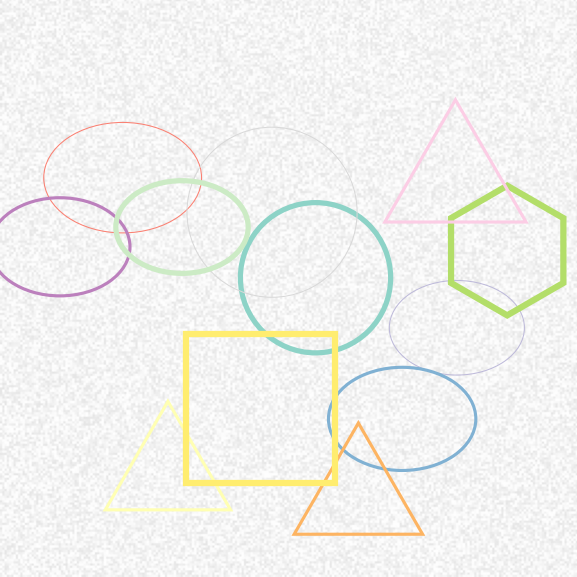[{"shape": "circle", "thickness": 2.5, "radius": 0.65, "center": [0.546, 0.518]}, {"shape": "triangle", "thickness": 1.5, "radius": 0.63, "center": [0.291, 0.179]}, {"shape": "oval", "thickness": 0.5, "radius": 0.58, "center": [0.791, 0.432]}, {"shape": "oval", "thickness": 0.5, "radius": 0.68, "center": [0.212, 0.691]}, {"shape": "oval", "thickness": 1.5, "radius": 0.64, "center": [0.696, 0.274]}, {"shape": "triangle", "thickness": 1.5, "radius": 0.64, "center": [0.621, 0.138]}, {"shape": "hexagon", "thickness": 3, "radius": 0.56, "center": [0.878, 0.565]}, {"shape": "triangle", "thickness": 1.5, "radius": 0.71, "center": [0.789, 0.685]}, {"shape": "circle", "thickness": 0.5, "radius": 0.74, "center": [0.471, 0.632]}, {"shape": "oval", "thickness": 1.5, "radius": 0.61, "center": [0.104, 0.572]}, {"shape": "oval", "thickness": 2.5, "radius": 0.57, "center": [0.315, 0.606]}, {"shape": "square", "thickness": 3, "radius": 0.64, "center": [0.452, 0.292]}]